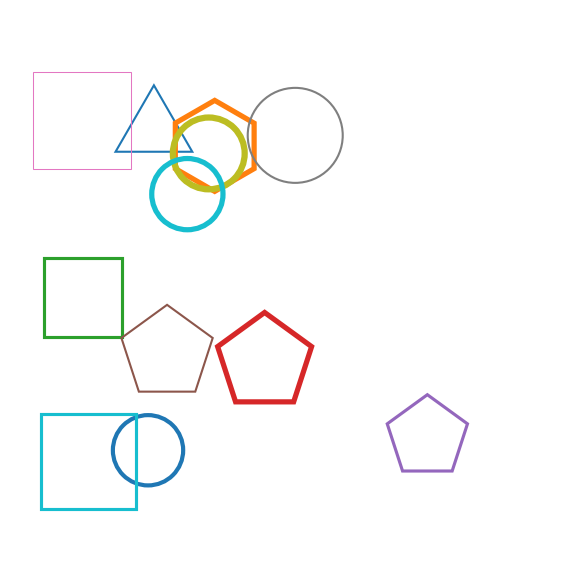[{"shape": "circle", "thickness": 2, "radius": 0.3, "center": [0.256, 0.219]}, {"shape": "triangle", "thickness": 1, "radius": 0.38, "center": [0.267, 0.775]}, {"shape": "hexagon", "thickness": 2.5, "radius": 0.39, "center": [0.372, 0.746]}, {"shape": "square", "thickness": 1.5, "radius": 0.34, "center": [0.143, 0.484]}, {"shape": "pentagon", "thickness": 2.5, "radius": 0.43, "center": [0.458, 0.372]}, {"shape": "pentagon", "thickness": 1.5, "radius": 0.37, "center": [0.74, 0.243]}, {"shape": "pentagon", "thickness": 1, "radius": 0.42, "center": [0.289, 0.388]}, {"shape": "square", "thickness": 0.5, "radius": 0.42, "center": [0.142, 0.791]}, {"shape": "circle", "thickness": 1, "radius": 0.41, "center": [0.511, 0.765]}, {"shape": "circle", "thickness": 3, "radius": 0.31, "center": [0.362, 0.733]}, {"shape": "circle", "thickness": 2.5, "radius": 0.31, "center": [0.324, 0.663]}, {"shape": "square", "thickness": 1.5, "radius": 0.41, "center": [0.153, 0.2]}]